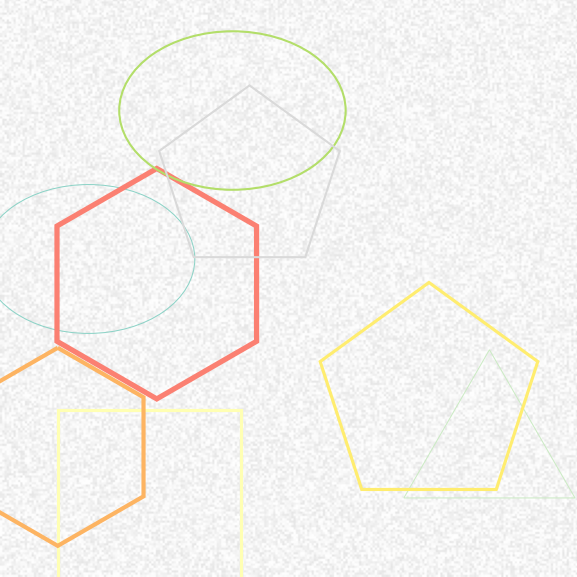[{"shape": "oval", "thickness": 0.5, "radius": 0.92, "center": [0.153, 0.551]}, {"shape": "square", "thickness": 1.5, "radius": 0.79, "center": [0.258, 0.13]}, {"shape": "hexagon", "thickness": 2.5, "radius": 1.0, "center": [0.271, 0.508]}, {"shape": "hexagon", "thickness": 2, "radius": 0.86, "center": [0.1, 0.225]}, {"shape": "oval", "thickness": 1, "radius": 0.98, "center": [0.402, 0.808]}, {"shape": "pentagon", "thickness": 1, "radius": 0.82, "center": [0.432, 0.687]}, {"shape": "triangle", "thickness": 0.5, "radius": 0.86, "center": [0.848, 0.222]}, {"shape": "pentagon", "thickness": 1.5, "radius": 0.99, "center": [0.743, 0.312]}]